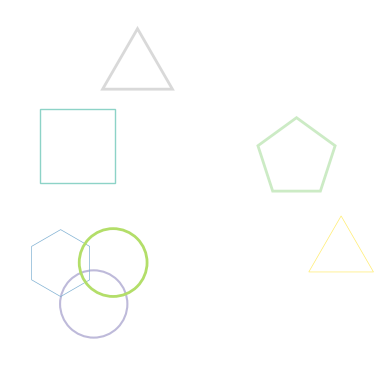[{"shape": "square", "thickness": 1, "radius": 0.48, "center": [0.201, 0.62]}, {"shape": "circle", "thickness": 1.5, "radius": 0.44, "center": [0.243, 0.21]}, {"shape": "hexagon", "thickness": 0.5, "radius": 0.43, "center": [0.158, 0.317]}, {"shape": "circle", "thickness": 2, "radius": 0.44, "center": [0.294, 0.318]}, {"shape": "triangle", "thickness": 2, "radius": 0.52, "center": [0.357, 0.821]}, {"shape": "pentagon", "thickness": 2, "radius": 0.53, "center": [0.77, 0.589]}, {"shape": "triangle", "thickness": 0.5, "radius": 0.49, "center": [0.886, 0.342]}]